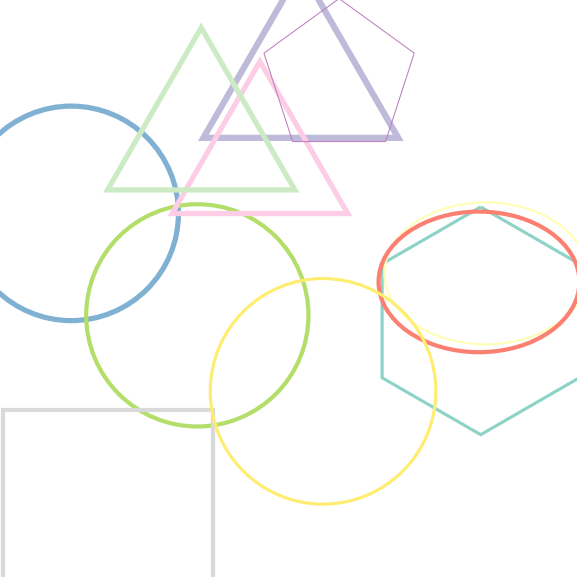[{"shape": "hexagon", "thickness": 1.5, "radius": 0.99, "center": [0.832, 0.444]}, {"shape": "oval", "thickness": 1, "radius": 0.88, "center": [0.841, 0.526]}, {"shape": "triangle", "thickness": 3, "radius": 0.97, "center": [0.521, 0.858]}, {"shape": "oval", "thickness": 2, "radius": 0.87, "center": [0.829, 0.511]}, {"shape": "circle", "thickness": 2.5, "radius": 0.93, "center": [0.123, 0.63]}, {"shape": "circle", "thickness": 2, "radius": 0.96, "center": [0.342, 0.453]}, {"shape": "triangle", "thickness": 2.5, "radius": 0.88, "center": [0.45, 0.717]}, {"shape": "square", "thickness": 2, "radius": 0.91, "center": [0.187, 0.108]}, {"shape": "pentagon", "thickness": 0.5, "radius": 0.68, "center": [0.587, 0.865]}, {"shape": "triangle", "thickness": 2.5, "radius": 0.94, "center": [0.348, 0.764]}, {"shape": "circle", "thickness": 1.5, "radius": 0.98, "center": [0.559, 0.321]}]